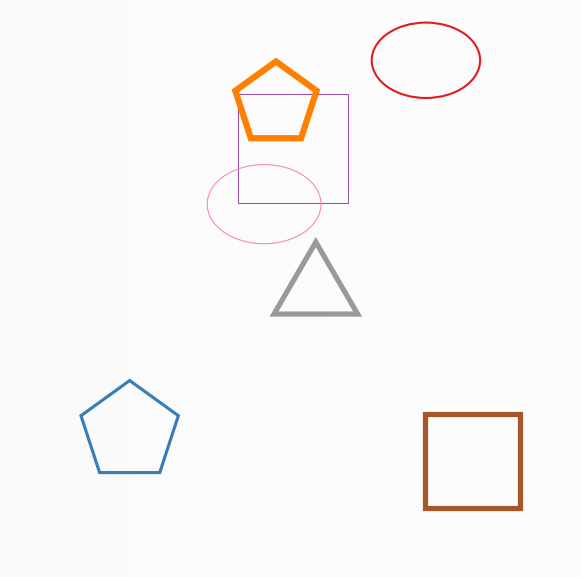[{"shape": "oval", "thickness": 1, "radius": 0.47, "center": [0.733, 0.895]}, {"shape": "pentagon", "thickness": 1.5, "radius": 0.44, "center": [0.223, 0.252]}, {"shape": "square", "thickness": 0.5, "radius": 0.47, "center": [0.504, 0.742]}, {"shape": "pentagon", "thickness": 3, "radius": 0.37, "center": [0.475, 0.819]}, {"shape": "square", "thickness": 2.5, "radius": 0.41, "center": [0.813, 0.201]}, {"shape": "oval", "thickness": 0.5, "radius": 0.49, "center": [0.454, 0.646]}, {"shape": "triangle", "thickness": 2.5, "radius": 0.42, "center": [0.543, 0.497]}]